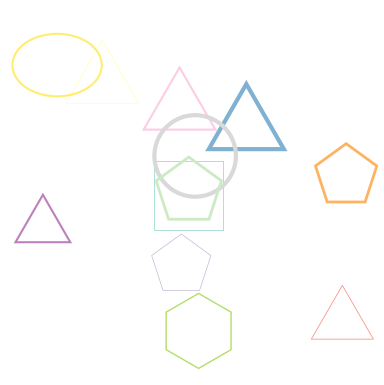[{"shape": "square", "thickness": 0.5, "radius": 0.45, "center": [0.489, 0.491]}, {"shape": "triangle", "thickness": 0.5, "radius": 0.55, "center": [0.266, 0.786]}, {"shape": "pentagon", "thickness": 0.5, "radius": 0.4, "center": [0.471, 0.311]}, {"shape": "triangle", "thickness": 0.5, "radius": 0.47, "center": [0.889, 0.166]}, {"shape": "triangle", "thickness": 3, "radius": 0.56, "center": [0.64, 0.669]}, {"shape": "pentagon", "thickness": 2, "radius": 0.42, "center": [0.899, 0.543]}, {"shape": "hexagon", "thickness": 1, "radius": 0.49, "center": [0.516, 0.14]}, {"shape": "triangle", "thickness": 1.5, "radius": 0.54, "center": [0.466, 0.717]}, {"shape": "circle", "thickness": 3, "radius": 0.53, "center": [0.507, 0.595]}, {"shape": "triangle", "thickness": 1.5, "radius": 0.41, "center": [0.111, 0.412]}, {"shape": "pentagon", "thickness": 2, "radius": 0.45, "center": [0.49, 0.503]}, {"shape": "oval", "thickness": 1.5, "radius": 0.58, "center": [0.148, 0.831]}]